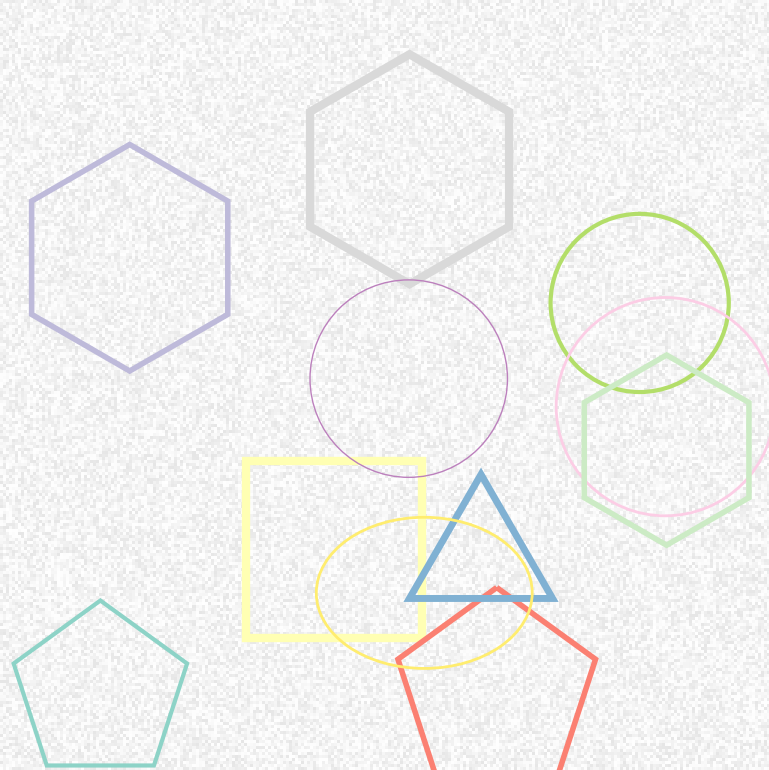[{"shape": "pentagon", "thickness": 1.5, "radius": 0.59, "center": [0.13, 0.102]}, {"shape": "square", "thickness": 3, "radius": 0.57, "center": [0.434, 0.286]}, {"shape": "hexagon", "thickness": 2, "radius": 0.74, "center": [0.168, 0.665]}, {"shape": "pentagon", "thickness": 2, "radius": 0.67, "center": [0.645, 0.102]}, {"shape": "triangle", "thickness": 2.5, "radius": 0.54, "center": [0.625, 0.276]}, {"shape": "circle", "thickness": 1.5, "radius": 0.58, "center": [0.831, 0.607]}, {"shape": "circle", "thickness": 1, "radius": 0.71, "center": [0.864, 0.472]}, {"shape": "hexagon", "thickness": 3, "radius": 0.75, "center": [0.532, 0.78]}, {"shape": "circle", "thickness": 0.5, "radius": 0.64, "center": [0.531, 0.508]}, {"shape": "hexagon", "thickness": 2, "radius": 0.62, "center": [0.866, 0.415]}, {"shape": "oval", "thickness": 1, "radius": 0.7, "center": [0.551, 0.23]}]